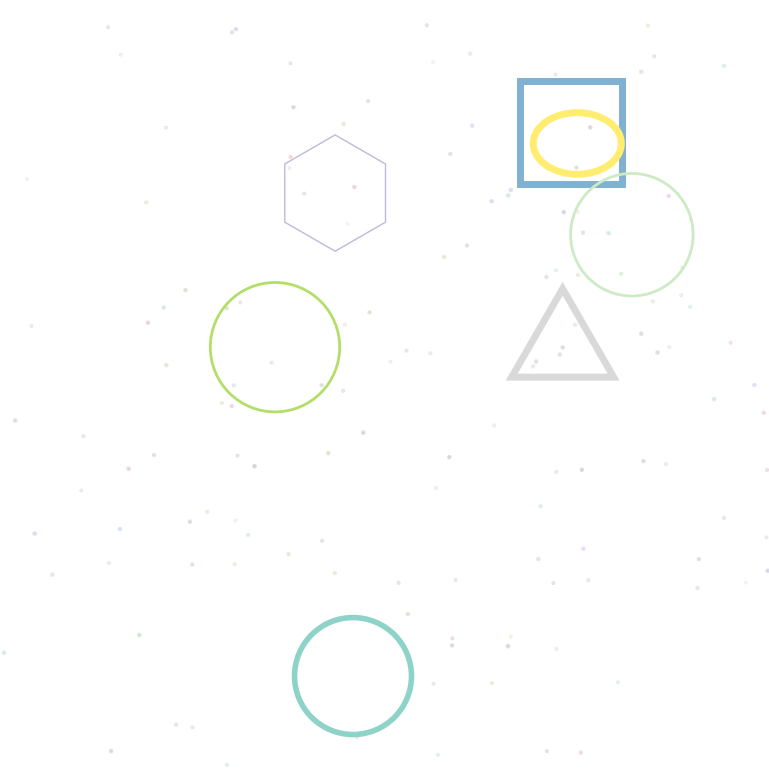[{"shape": "circle", "thickness": 2, "radius": 0.38, "center": [0.458, 0.122]}, {"shape": "hexagon", "thickness": 0.5, "radius": 0.38, "center": [0.435, 0.749]}, {"shape": "square", "thickness": 2.5, "radius": 0.33, "center": [0.741, 0.828]}, {"shape": "circle", "thickness": 1, "radius": 0.42, "center": [0.357, 0.549]}, {"shape": "triangle", "thickness": 2.5, "radius": 0.38, "center": [0.731, 0.548]}, {"shape": "circle", "thickness": 1, "radius": 0.4, "center": [0.821, 0.695]}, {"shape": "oval", "thickness": 2.5, "radius": 0.29, "center": [0.75, 0.814]}]